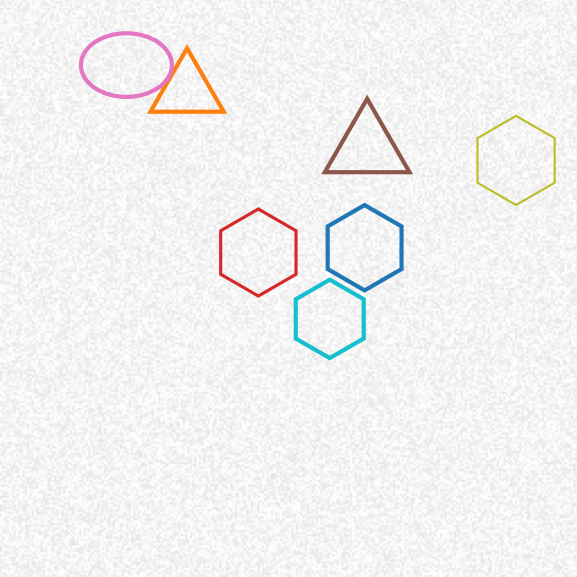[{"shape": "hexagon", "thickness": 2, "radius": 0.37, "center": [0.631, 0.57]}, {"shape": "triangle", "thickness": 2, "radius": 0.37, "center": [0.324, 0.842]}, {"shape": "hexagon", "thickness": 1.5, "radius": 0.38, "center": [0.447, 0.562]}, {"shape": "triangle", "thickness": 2, "radius": 0.42, "center": [0.636, 0.743]}, {"shape": "oval", "thickness": 2, "radius": 0.39, "center": [0.219, 0.886]}, {"shape": "hexagon", "thickness": 1, "radius": 0.39, "center": [0.894, 0.721]}, {"shape": "hexagon", "thickness": 2, "radius": 0.34, "center": [0.571, 0.447]}]